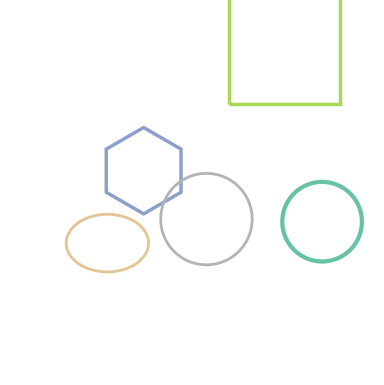[{"shape": "circle", "thickness": 3, "radius": 0.52, "center": [0.837, 0.424]}, {"shape": "hexagon", "thickness": 2.5, "radius": 0.56, "center": [0.373, 0.557]}, {"shape": "square", "thickness": 2.5, "radius": 0.72, "center": [0.738, 0.874]}, {"shape": "oval", "thickness": 2, "radius": 0.53, "center": [0.279, 0.369]}, {"shape": "circle", "thickness": 2, "radius": 0.59, "center": [0.536, 0.431]}]